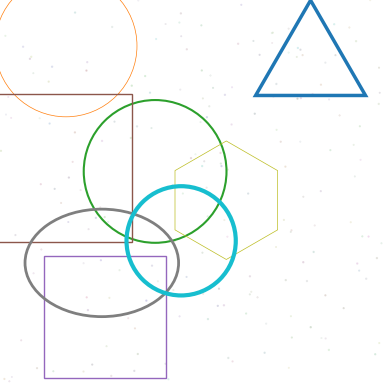[{"shape": "triangle", "thickness": 2.5, "radius": 0.82, "center": [0.807, 0.834]}, {"shape": "circle", "thickness": 0.5, "radius": 0.92, "center": [0.171, 0.881]}, {"shape": "circle", "thickness": 1.5, "radius": 0.93, "center": [0.403, 0.555]}, {"shape": "square", "thickness": 1, "radius": 0.79, "center": [0.273, 0.176]}, {"shape": "square", "thickness": 1, "radius": 0.96, "center": [0.149, 0.564]}, {"shape": "oval", "thickness": 2, "radius": 1.0, "center": [0.264, 0.317]}, {"shape": "hexagon", "thickness": 0.5, "radius": 0.77, "center": [0.588, 0.48]}, {"shape": "circle", "thickness": 3, "radius": 0.71, "center": [0.47, 0.374]}]